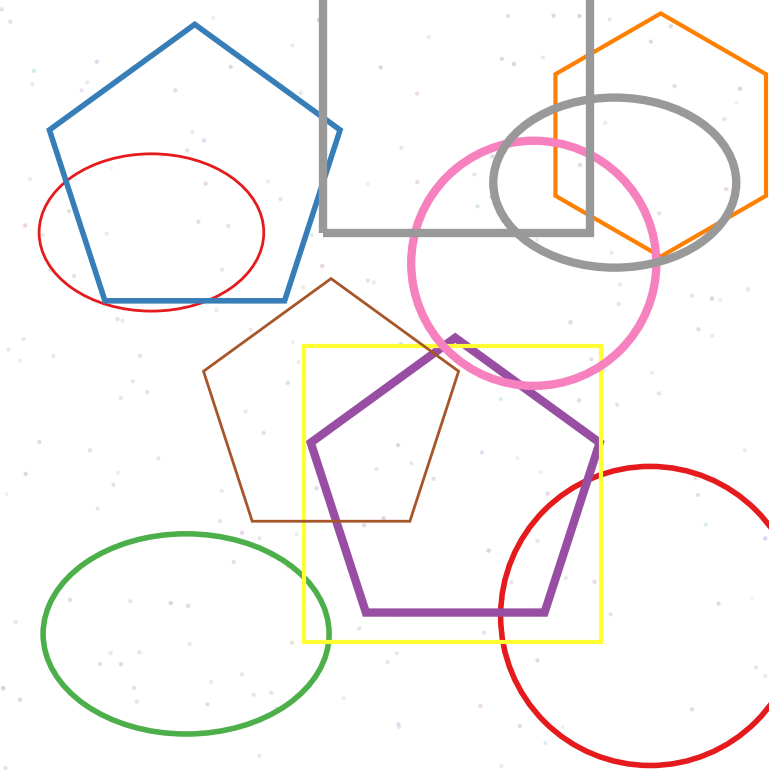[{"shape": "circle", "thickness": 2, "radius": 0.97, "center": [0.844, 0.2]}, {"shape": "oval", "thickness": 1, "radius": 0.73, "center": [0.197, 0.698]}, {"shape": "pentagon", "thickness": 2, "radius": 0.99, "center": [0.253, 0.77]}, {"shape": "oval", "thickness": 2, "radius": 0.93, "center": [0.242, 0.177]}, {"shape": "pentagon", "thickness": 3, "radius": 0.99, "center": [0.591, 0.364]}, {"shape": "hexagon", "thickness": 1.5, "radius": 0.79, "center": [0.858, 0.825]}, {"shape": "square", "thickness": 1.5, "radius": 0.96, "center": [0.588, 0.359]}, {"shape": "pentagon", "thickness": 1, "radius": 0.87, "center": [0.43, 0.464]}, {"shape": "circle", "thickness": 3, "radius": 0.8, "center": [0.693, 0.658]}, {"shape": "oval", "thickness": 3, "radius": 0.79, "center": [0.798, 0.763]}, {"shape": "square", "thickness": 3, "radius": 0.87, "center": [0.592, 0.871]}]